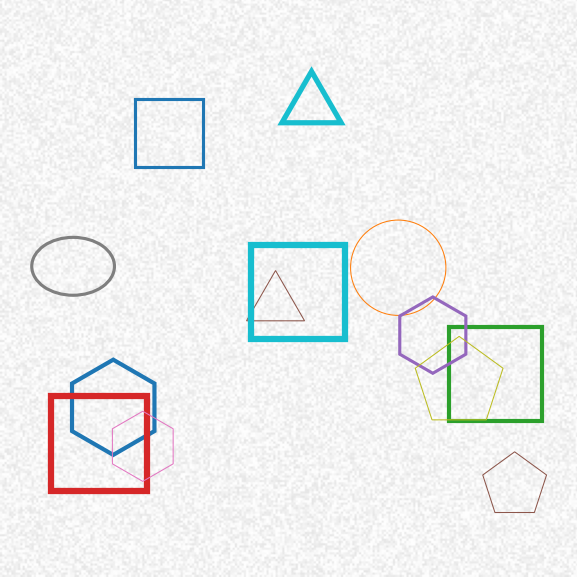[{"shape": "hexagon", "thickness": 2, "radius": 0.41, "center": [0.196, 0.294]}, {"shape": "square", "thickness": 1.5, "radius": 0.29, "center": [0.293, 0.769]}, {"shape": "circle", "thickness": 0.5, "radius": 0.41, "center": [0.69, 0.536]}, {"shape": "square", "thickness": 2, "radius": 0.41, "center": [0.858, 0.351]}, {"shape": "square", "thickness": 3, "radius": 0.41, "center": [0.172, 0.231]}, {"shape": "hexagon", "thickness": 1.5, "radius": 0.33, "center": [0.749, 0.419]}, {"shape": "pentagon", "thickness": 0.5, "radius": 0.29, "center": [0.891, 0.159]}, {"shape": "triangle", "thickness": 0.5, "radius": 0.29, "center": [0.477, 0.473]}, {"shape": "hexagon", "thickness": 0.5, "radius": 0.3, "center": [0.247, 0.226]}, {"shape": "oval", "thickness": 1.5, "radius": 0.36, "center": [0.127, 0.538]}, {"shape": "pentagon", "thickness": 0.5, "radius": 0.4, "center": [0.795, 0.337]}, {"shape": "triangle", "thickness": 2.5, "radius": 0.3, "center": [0.539, 0.816]}, {"shape": "square", "thickness": 3, "radius": 0.41, "center": [0.516, 0.493]}]